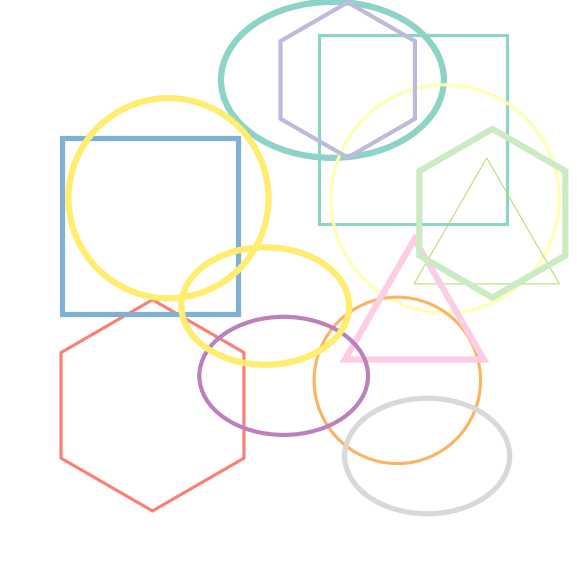[{"shape": "oval", "thickness": 3, "radius": 0.96, "center": [0.576, 0.861]}, {"shape": "square", "thickness": 1.5, "radius": 0.81, "center": [0.716, 0.775]}, {"shape": "circle", "thickness": 1.5, "radius": 0.99, "center": [0.771, 0.655]}, {"shape": "hexagon", "thickness": 2, "radius": 0.67, "center": [0.602, 0.861]}, {"shape": "hexagon", "thickness": 1.5, "radius": 0.91, "center": [0.264, 0.297]}, {"shape": "square", "thickness": 2.5, "radius": 0.76, "center": [0.259, 0.608]}, {"shape": "circle", "thickness": 1.5, "radius": 0.72, "center": [0.688, 0.34]}, {"shape": "triangle", "thickness": 0.5, "radius": 0.73, "center": [0.843, 0.58]}, {"shape": "triangle", "thickness": 3, "radius": 0.69, "center": [0.718, 0.446]}, {"shape": "oval", "thickness": 2.5, "radius": 0.71, "center": [0.74, 0.21]}, {"shape": "oval", "thickness": 2, "radius": 0.73, "center": [0.491, 0.348]}, {"shape": "hexagon", "thickness": 3, "radius": 0.73, "center": [0.853, 0.63]}, {"shape": "circle", "thickness": 3, "radius": 0.87, "center": [0.292, 0.656]}, {"shape": "oval", "thickness": 3, "radius": 0.73, "center": [0.459, 0.469]}]